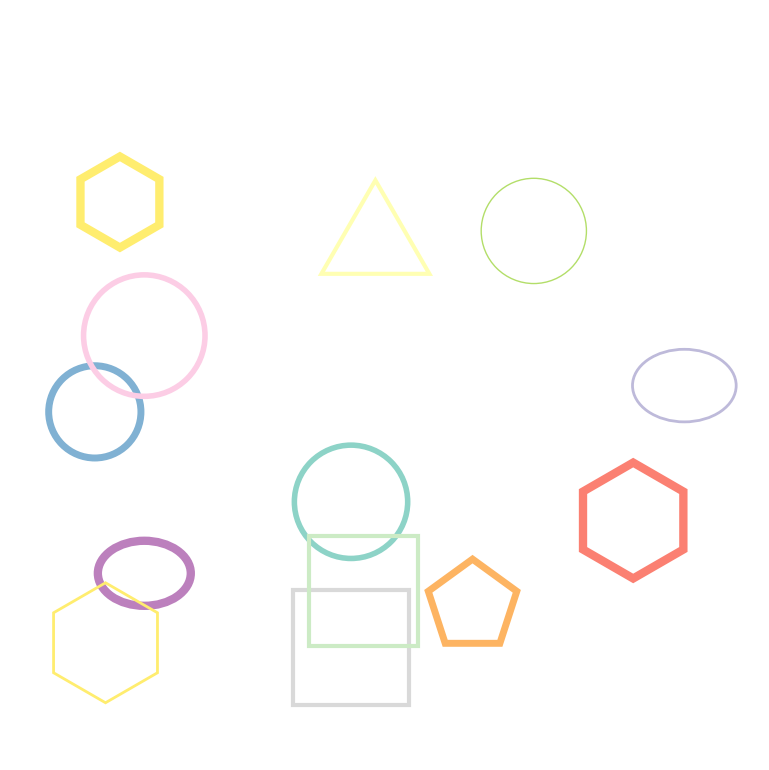[{"shape": "circle", "thickness": 2, "radius": 0.37, "center": [0.456, 0.348]}, {"shape": "triangle", "thickness": 1.5, "radius": 0.4, "center": [0.488, 0.685]}, {"shape": "oval", "thickness": 1, "radius": 0.34, "center": [0.889, 0.499]}, {"shape": "hexagon", "thickness": 3, "radius": 0.38, "center": [0.822, 0.324]}, {"shape": "circle", "thickness": 2.5, "radius": 0.3, "center": [0.123, 0.465]}, {"shape": "pentagon", "thickness": 2.5, "radius": 0.3, "center": [0.614, 0.213]}, {"shape": "circle", "thickness": 0.5, "radius": 0.34, "center": [0.693, 0.7]}, {"shape": "circle", "thickness": 2, "radius": 0.39, "center": [0.187, 0.564]}, {"shape": "square", "thickness": 1.5, "radius": 0.37, "center": [0.456, 0.16]}, {"shape": "oval", "thickness": 3, "radius": 0.3, "center": [0.187, 0.255]}, {"shape": "square", "thickness": 1.5, "radius": 0.36, "center": [0.472, 0.232]}, {"shape": "hexagon", "thickness": 1, "radius": 0.39, "center": [0.137, 0.165]}, {"shape": "hexagon", "thickness": 3, "radius": 0.3, "center": [0.156, 0.738]}]